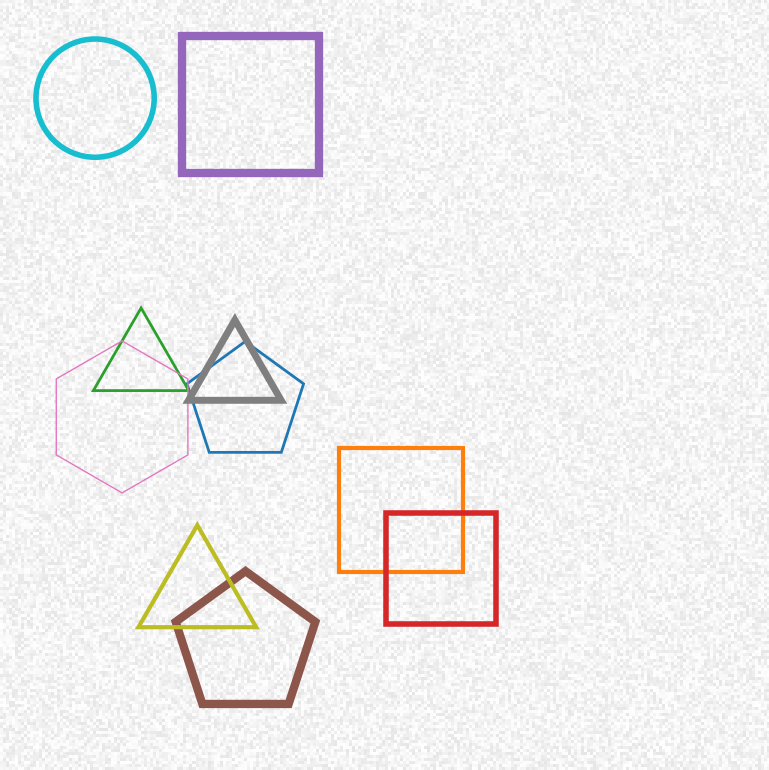[{"shape": "pentagon", "thickness": 1, "radius": 0.4, "center": [0.319, 0.477]}, {"shape": "square", "thickness": 1.5, "radius": 0.4, "center": [0.52, 0.338]}, {"shape": "triangle", "thickness": 1, "radius": 0.36, "center": [0.183, 0.529]}, {"shape": "square", "thickness": 2, "radius": 0.36, "center": [0.573, 0.262]}, {"shape": "square", "thickness": 3, "radius": 0.45, "center": [0.325, 0.864]}, {"shape": "pentagon", "thickness": 3, "radius": 0.48, "center": [0.319, 0.163]}, {"shape": "hexagon", "thickness": 0.5, "radius": 0.49, "center": [0.159, 0.459]}, {"shape": "triangle", "thickness": 2.5, "radius": 0.35, "center": [0.305, 0.515]}, {"shape": "triangle", "thickness": 1.5, "radius": 0.44, "center": [0.256, 0.23]}, {"shape": "circle", "thickness": 2, "radius": 0.38, "center": [0.124, 0.873]}]